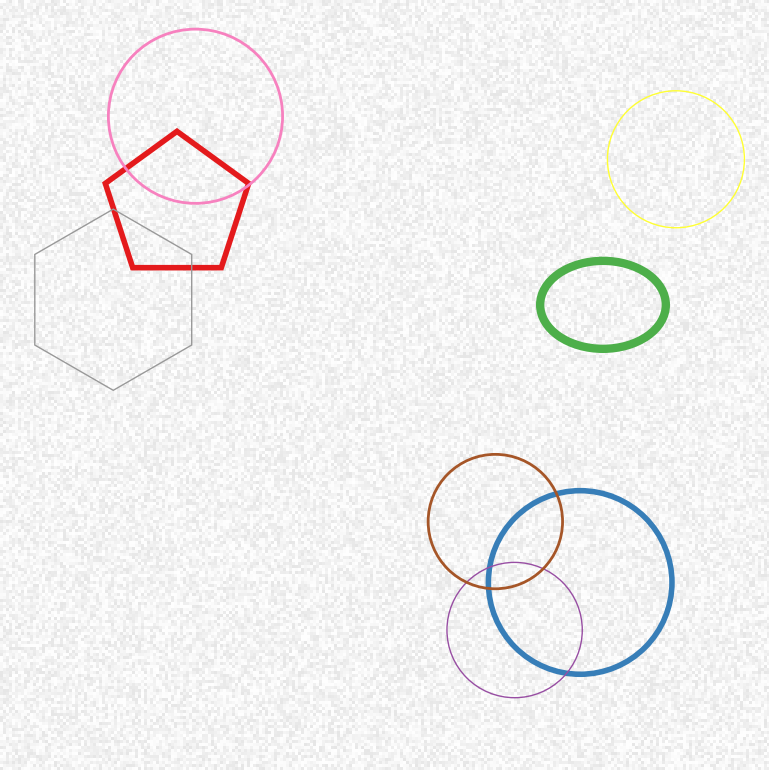[{"shape": "pentagon", "thickness": 2, "radius": 0.49, "center": [0.23, 0.732]}, {"shape": "circle", "thickness": 2, "radius": 0.6, "center": [0.753, 0.244]}, {"shape": "oval", "thickness": 3, "radius": 0.41, "center": [0.783, 0.604]}, {"shape": "circle", "thickness": 0.5, "radius": 0.44, "center": [0.668, 0.182]}, {"shape": "circle", "thickness": 0.5, "radius": 0.44, "center": [0.878, 0.793]}, {"shape": "circle", "thickness": 1, "radius": 0.44, "center": [0.643, 0.323]}, {"shape": "circle", "thickness": 1, "radius": 0.57, "center": [0.254, 0.849]}, {"shape": "hexagon", "thickness": 0.5, "radius": 0.59, "center": [0.147, 0.611]}]